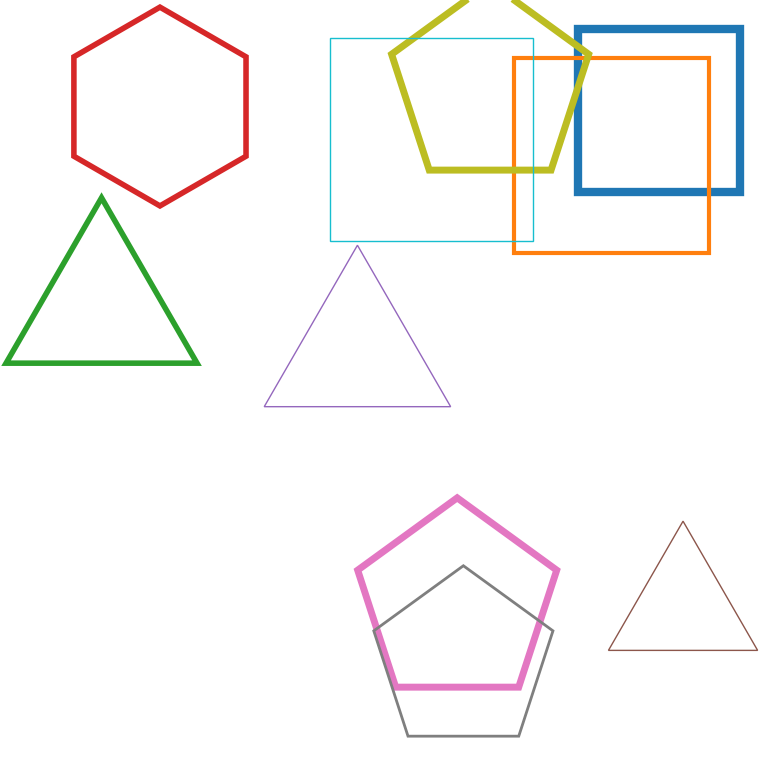[{"shape": "square", "thickness": 3, "radius": 0.53, "center": [0.855, 0.856]}, {"shape": "square", "thickness": 1.5, "radius": 0.63, "center": [0.794, 0.798]}, {"shape": "triangle", "thickness": 2, "radius": 0.72, "center": [0.132, 0.6]}, {"shape": "hexagon", "thickness": 2, "radius": 0.65, "center": [0.208, 0.862]}, {"shape": "triangle", "thickness": 0.5, "radius": 0.7, "center": [0.464, 0.542]}, {"shape": "triangle", "thickness": 0.5, "radius": 0.56, "center": [0.887, 0.211]}, {"shape": "pentagon", "thickness": 2.5, "radius": 0.68, "center": [0.594, 0.218]}, {"shape": "pentagon", "thickness": 1, "radius": 0.61, "center": [0.602, 0.143]}, {"shape": "pentagon", "thickness": 2.5, "radius": 0.67, "center": [0.637, 0.888]}, {"shape": "square", "thickness": 0.5, "radius": 0.66, "center": [0.561, 0.819]}]